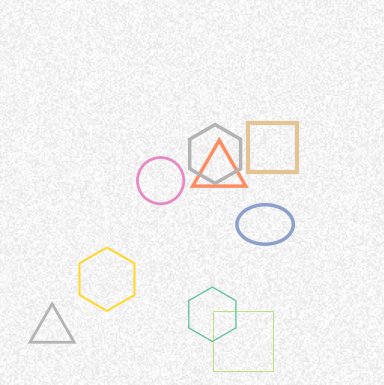[{"shape": "hexagon", "thickness": 1, "radius": 0.35, "center": [0.552, 0.184]}, {"shape": "triangle", "thickness": 2.5, "radius": 0.4, "center": [0.569, 0.556]}, {"shape": "oval", "thickness": 2.5, "radius": 0.37, "center": [0.689, 0.417]}, {"shape": "circle", "thickness": 2, "radius": 0.3, "center": [0.417, 0.531]}, {"shape": "square", "thickness": 0.5, "radius": 0.39, "center": [0.632, 0.114]}, {"shape": "hexagon", "thickness": 1.5, "radius": 0.41, "center": [0.278, 0.275]}, {"shape": "square", "thickness": 3, "radius": 0.32, "center": [0.708, 0.617]}, {"shape": "hexagon", "thickness": 2.5, "radius": 0.38, "center": [0.559, 0.6]}, {"shape": "triangle", "thickness": 2, "radius": 0.33, "center": [0.135, 0.144]}]